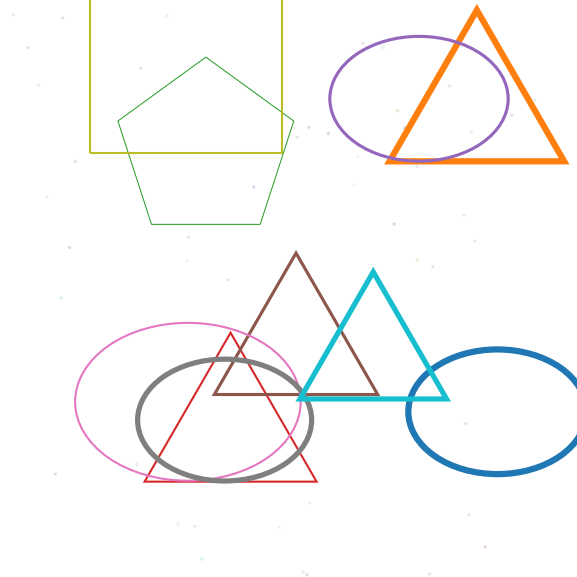[{"shape": "oval", "thickness": 3, "radius": 0.77, "center": [0.861, 0.286]}, {"shape": "triangle", "thickness": 3, "radius": 0.87, "center": [0.826, 0.807]}, {"shape": "pentagon", "thickness": 0.5, "radius": 0.8, "center": [0.356, 0.74]}, {"shape": "triangle", "thickness": 1, "radius": 0.86, "center": [0.399, 0.251]}, {"shape": "oval", "thickness": 1.5, "radius": 0.77, "center": [0.726, 0.828]}, {"shape": "triangle", "thickness": 1.5, "radius": 0.82, "center": [0.513, 0.398]}, {"shape": "oval", "thickness": 1, "radius": 0.98, "center": [0.325, 0.303]}, {"shape": "oval", "thickness": 2.5, "radius": 0.75, "center": [0.389, 0.272]}, {"shape": "square", "thickness": 1, "radius": 0.83, "center": [0.323, 0.9]}, {"shape": "triangle", "thickness": 2.5, "radius": 0.73, "center": [0.646, 0.382]}]